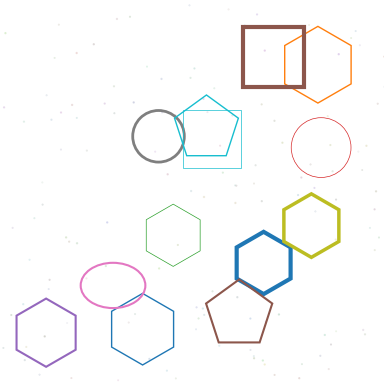[{"shape": "hexagon", "thickness": 3, "radius": 0.4, "center": [0.685, 0.317]}, {"shape": "hexagon", "thickness": 1, "radius": 0.46, "center": [0.37, 0.145]}, {"shape": "hexagon", "thickness": 1, "radius": 0.5, "center": [0.826, 0.832]}, {"shape": "hexagon", "thickness": 0.5, "radius": 0.4, "center": [0.45, 0.389]}, {"shape": "circle", "thickness": 0.5, "radius": 0.39, "center": [0.834, 0.617]}, {"shape": "hexagon", "thickness": 1.5, "radius": 0.44, "center": [0.12, 0.136]}, {"shape": "square", "thickness": 3, "radius": 0.4, "center": [0.71, 0.852]}, {"shape": "pentagon", "thickness": 1.5, "radius": 0.45, "center": [0.621, 0.184]}, {"shape": "oval", "thickness": 1.5, "radius": 0.42, "center": [0.294, 0.259]}, {"shape": "circle", "thickness": 2, "radius": 0.34, "center": [0.412, 0.646]}, {"shape": "hexagon", "thickness": 2.5, "radius": 0.41, "center": [0.809, 0.414]}, {"shape": "square", "thickness": 0.5, "radius": 0.38, "center": [0.55, 0.639]}, {"shape": "pentagon", "thickness": 1, "radius": 0.44, "center": [0.536, 0.666]}]